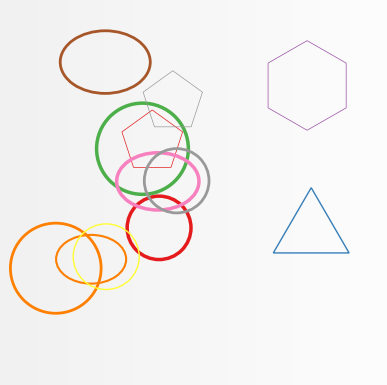[{"shape": "circle", "thickness": 2.5, "radius": 0.41, "center": [0.411, 0.408]}, {"shape": "pentagon", "thickness": 0.5, "radius": 0.41, "center": [0.393, 0.632]}, {"shape": "triangle", "thickness": 1, "radius": 0.56, "center": [0.803, 0.4]}, {"shape": "circle", "thickness": 2.5, "radius": 0.59, "center": [0.368, 0.614]}, {"shape": "hexagon", "thickness": 0.5, "radius": 0.58, "center": [0.793, 0.778]}, {"shape": "circle", "thickness": 2, "radius": 0.59, "center": [0.144, 0.303]}, {"shape": "oval", "thickness": 1.5, "radius": 0.45, "center": [0.235, 0.327]}, {"shape": "circle", "thickness": 1, "radius": 0.43, "center": [0.274, 0.333]}, {"shape": "oval", "thickness": 2, "radius": 0.58, "center": [0.272, 0.839]}, {"shape": "oval", "thickness": 2.5, "radius": 0.53, "center": [0.407, 0.529]}, {"shape": "circle", "thickness": 2, "radius": 0.42, "center": [0.456, 0.531]}, {"shape": "pentagon", "thickness": 0.5, "radius": 0.4, "center": [0.446, 0.736]}]